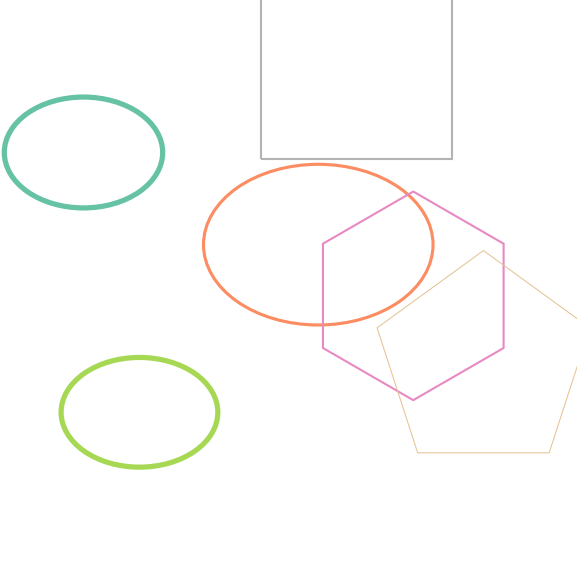[{"shape": "oval", "thickness": 2.5, "radius": 0.69, "center": [0.145, 0.735]}, {"shape": "oval", "thickness": 1.5, "radius": 0.99, "center": [0.551, 0.575]}, {"shape": "hexagon", "thickness": 1, "radius": 0.9, "center": [0.716, 0.487]}, {"shape": "oval", "thickness": 2.5, "radius": 0.68, "center": [0.241, 0.285]}, {"shape": "pentagon", "thickness": 0.5, "radius": 0.97, "center": [0.837, 0.372]}, {"shape": "square", "thickness": 1, "radius": 0.82, "center": [0.618, 0.888]}]